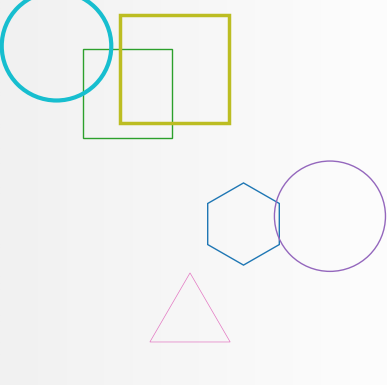[{"shape": "hexagon", "thickness": 1, "radius": 0.53, "center": [0.628, 0.418]}, {"shape": "square", "thickness": 1, "radius": 0.58, "center": [0.329, 0.758]}, {"shape": "circle", "thickness": 1, "radius": 0.72, "center": [0.851, 0.438]}, {"shape": "triangle", "thickness": 0.5, "radius": 0.6, "center": [0.49, 0.172]}, {"shape": "square", "thickness": 2.5, "radius": 0.7, "center": [0.451, 0.82]}, {"shape": "circle", "thickness": 3, "radius": 0.71, "center": [0.146, 0.88]}]